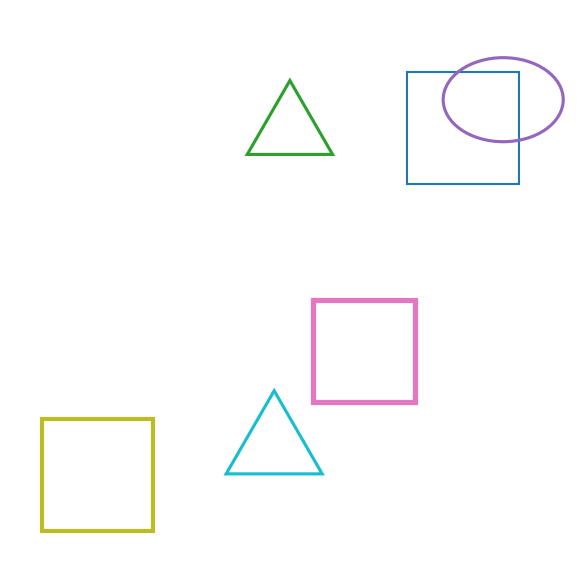[{"shape": "square", "thickness": 1, "radius": 0.48, "center": [0.801, 0.778]}, {"shape": "triangle", "thickness": 1.5, "radius": 0.43, "center": [0.502, 0.774]}, {"shape": "oval", "thickness": 1.5, "radius": 0.52, "center": [0.871, 0.827]}, {"shape": "square", "thickness": 2.5, "radius": 0.44, "center": [0.63, 0.391]}, {"shape": "square", "thickness": 2, "radius": 0.48, "center": [0.169, 0.176]}, {"shape": "triangle", "thickness": 1.5, "radius": 0.48, "center": [0.475, 0.227]}]